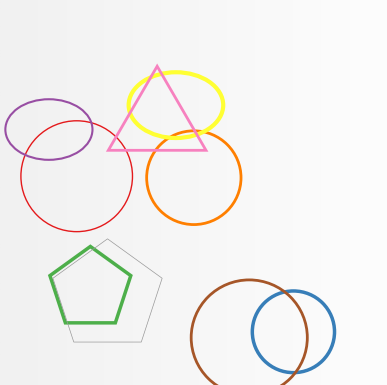[{"shape": "circle", "thickness": 1, "radius": 0.72, "center": [0.198, 0.542]}, {"shape": "circle", "thickness": 2.5, "radius": 0.53, "center": [0.757, 0.138]}, {"shape": "pentagon", "thickness": 2.5, "radius": 0.55, "center": [0.233, 0.25]}, {"shape": "oval", "thickness": 1.5, "radius": 0.56, "center": [0.126, 0.664]}, {"shape": "circle", "thickness": 2, "radius": 0.61, "center": [0.5, 0.538]}, {"shape": "oval", "thickness": 3, "radius": 0.61, "center": [0.454, 0.727]}, {"shape": "circle", "thickness": 2, "radius": 0.75, "center": [0.643, 0.123]}, {"shape": "triangle", "thickness": 2, "radius": 0.73, "center": [0.406, 0.682]}, {"shape": "pentagon", "thickness": 0.5, "radius": 0.74, "center": [0.277, 0.231]}]